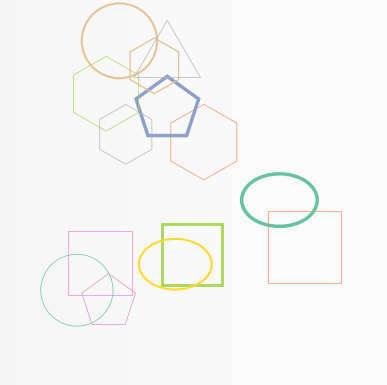[{"shape": "circle", "thickness": 0.5, "radius": 0.47, "center": [0.198, 0.246]}, {"shape": "oval", "thickness": 2.5, "radius": 0.49, "center": [0.721, 0.48]}, {"shape": "square", "thickness": 0.5, "radius": 0.47, "center": [0.785, 0.358]}, {"shape": "hexagon", "thickness": 0.5, "radius": 0.49, "center": [0.526, 0.631]}, {"shape": "pentagon", "thickness": 2.5, "radius": 0.42, "center": [0.432, 0.717]}, {"shape": "square", "thickness": 0.5, "radius": 0.41, "center": [0.257, 0.318]}, {"shape": "pentagon", "thickness": 0.5, "radius": 0.36, "center": [0.28, 0.216]}, {"shape": "square", "thickness": 2, "radius": 0.39, "center": [0.495, 0.339]}, {"shape": "hexagon", "thickness": 0.5, "radius": 0.49, "center": [0.274, 0.757]}, {"shape": "oval", "thickness": 1.5, "radius": 0.47, "center": [0.452, 0.314]}, {"shape": "circle", "thickness": 1.5, "radius": 0.49, "center": [0.308, 0.894]}, {"shape": "hexagon", "thickness": 1, "radius": 0.36, "center": [0.398, 0.829]}, {"shape": "hexagon", "thickness": 0.5, "radius": 0.39, "center": [0.325, 0.651]}, {"shape": "triangle", "thickness": 0.5, "radius": 0.5, "center": [0.432, 0.848]}]